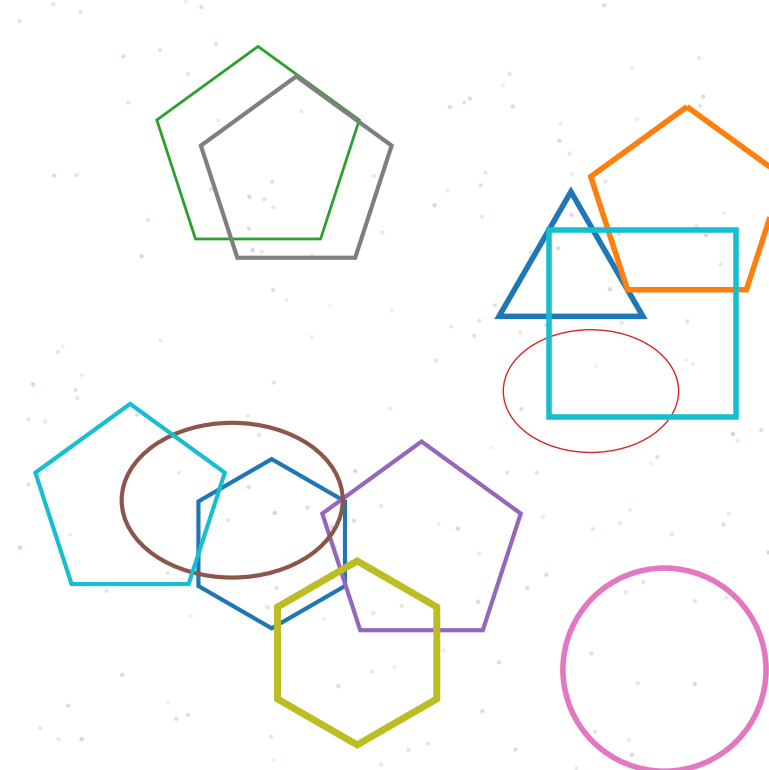[{"shape": "hexagon", "thickness": 1.5, "radius": 0.55, "center": [0.353, 0.294]}, {"shape": "triangle", "thickness": 2, "radius": 0.54, "center": [0.741, 0.643]}, {"shape": "pentagon", "thickness": 2, "radius": 0.66, "center": [0.892, 0.73]}, {"shape": "pentagon", "thickness": 1, "radius": 0.69, "center": [0.335, 0.801]}, {"shape": "oval", "thickness": 0.5, "radius": 0.57, "center": [0.767, 0.492]}, {"shape": "pentagon", "thickness": 1.5, "radius": 0.68, "center": [0.547, 0.291]}, {"shape": "oval", "thickness": 1.5, "radius": 0.72, "center": [0.302, 0.35]}, {"shape": "circle", "thickness": 2, "radius": 0.66, "center": [0.863, 0.13]}, {"shape": "pentagon", "thickness": 1.5, "radius": 0.65, "center": [0.385, 0.771]}, {"shape": "hexagon", "thickness": 2.5, "radius": 0.6, "center": [0.464, 0.152]}, {"shape": "pentagon", "thickness": 1.5, "radius": 0.65, "center": [0.169, 0.346]}, {"shape": "square", "thickness": 2, "radius": 0.61, "center": [0.835, 0.58]}]